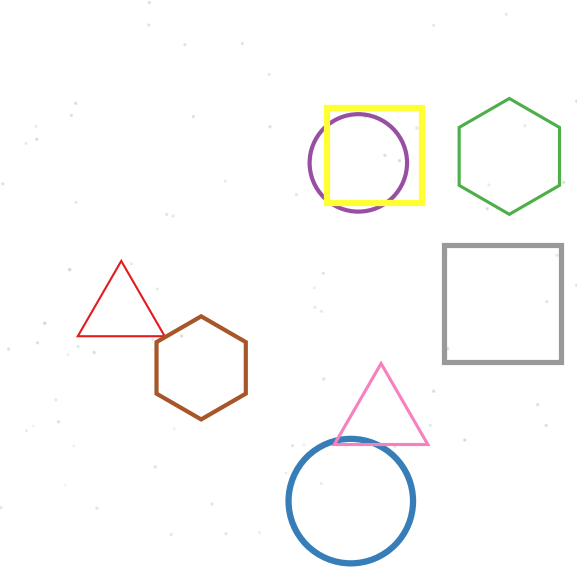[{"shape": "triangle", "thickness": 1, "radius": 0.43, "center": [0.21, 0.46]}, {"shape": "circle", "thickness": 3, "radius": 0.54, "center": [0.607, 0.131]}, {"shape": "hexagon", "thickness": 1.5, "radius": 0.5, "center": [0.882, 0.728]}, {"shape": "circle", "thickness": 2, "radius": 0.42, "center": [0.62, 0.717]}, {"shape": "square", "thickness": 3, "radius": 0.41, "center": [0.648, 0.73]}, {"shape": "hexagon", "thickness": 2, "radius": 0.45, "center": [0.348, 0.362]}, {"shape": "triangle", "thickness": 1.5, "radius": 0.47, "center": [0.66, 0.276]}, {"shape": "square", "thickness": 2.5, "radius": 0.51, "center": [0.871, 0.473]}]